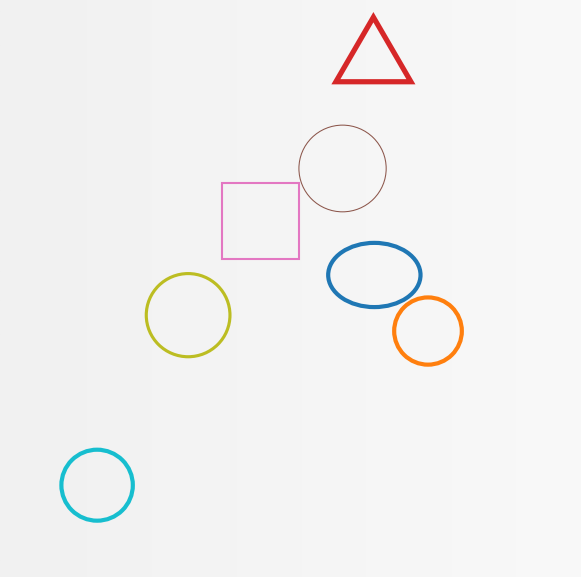[{"shape": "oval", "thickness": 2, "radius": 0.4, "center": [0.644, 0.523]}, {"shape": "circle", "thickness": 2, "radius": 0.29, "center": [0.736, 0.426]}, {"shape": "triangle", "thickness": 2.5, "radius": 0.37, "center": [0.642, 0.895]}, {"shape": "circle", "thickness": 0.5, "radius": 0.38, "center": [0.589, 0.707]}, {"shape": "square", "thickness": 1, "radius": 0.33, "center": [0.449, 0.617]}, {"shape": "circle", "thickness": 1.5, "radius": 0.36, "center": [0.324, 0.453]}, {"shape": "circle", "thickness": 2, "radius": 0.31, "center": [0.167, 0.159]}]